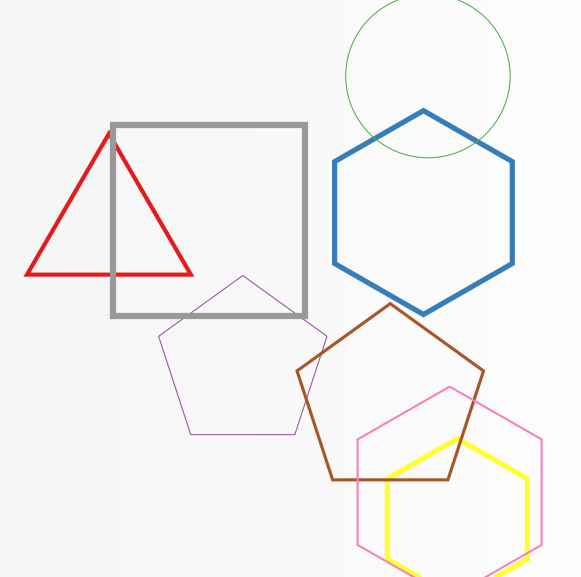[{"shape": "triangle", "thickness": 2, "radius": 0.81, "center": [0.187, 0.605]}, {"shape": "hexagon", "thickness": 2.5, "radius": 0.88, "center": [0.729, 0.631]}, {"shape": "circle", "thickness": 0.5, "radius": 0.71, "center": [0.736, 0.867]}, {"shape": "pentagon", "thickness": 0.5, "radius": 0.76, "center": [0.418, 0.37]}, {"shape": "hexagon", "thickness": 2.5, "radius": 0.7, "center": [0.787, 0.101]}, {"shape": "pentagon", "thickness": 1.5, "radius": 0.84, "center": [0.671, 0.305]}, {"shape": "hexagon", "thickness": 1, "radius": 0.91, "center": [0.774, 0.147]}, {"shape": "square", "thickness": 3, "radius": 0.82, "center": [0.359, 0.618]}]